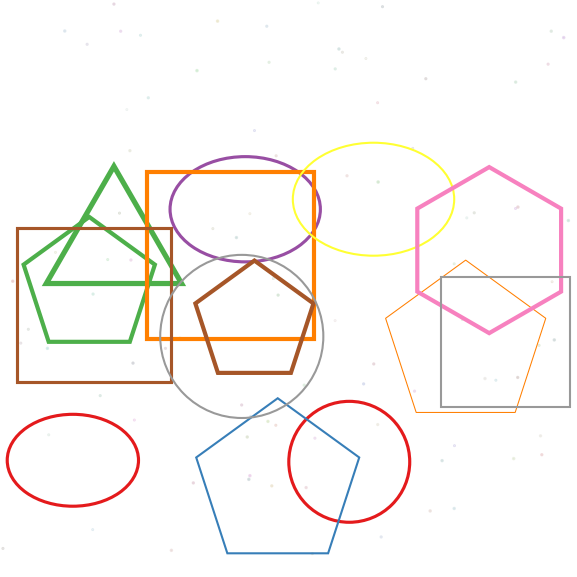[{"shape": "circle", "thickness": 1.5, "radius": 0.52, "center": [0.605, 0.199]}, {"shape": "oval", "thickness": 1.5, "radius": 0.57, "center": [0.126, 0.202]}, {"shape": "pentagon", "thickness": 1, "radius": 0.74, "center": [0.481, 0.161]}, {"shape": "pentagon", "thickness": 2, "radius": 0.6, "center": [0.155, 0.504]}, {"shape": "triangle", "thickness": 2.5, "radius": 0.68, "center": [0.197, 0.576]}, {"shape": "oval", "thickness": 1.5, "radius": 0.65, "center": [0.425, 0.637]}, {"shape": "pentagon", "thickness": 0.5, "radius": 0.73, "center": [0.806, 0.403]}, {"shape": "square", "thickness": 2, "radius": 0.72, "center": [0.398, 0.556]}, {"shape": "oval", "thickness": 1, "radius": 0.7, "center": [0.647, 0.654]}, {"shape": "square", "thickness": 1.5, "radius": 0.67, "center": [0.163, 0.471]}, {"shape": "pentagon", "thickness": 2, "radius": 0.54, "center": [0.441, 0.44]}, {"shape": "hexagon", "thickness": 2, "radius": 0.72, "center": [0.847, 0.566]}, {"shape": "square", "thickness": 1, "radius": 0.56, "center": [0.875, 0.407]}, {"shape": "circle", "thickness": 1, "radius": 0.71, "center": [0.419, 0.417]}]